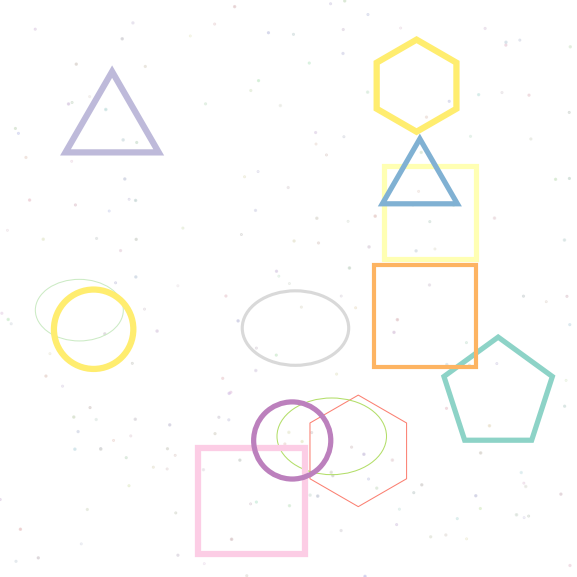[{"shape": "pentagon", "thickness": 2.5, "radius": 0.49, "center": [0.863, 0.317]}, {"shape": "square", "thickness": 2.5, "radius": 0.4, "center": [0.744, 0.631]}, {"shape": "triangle", "thickness": 3, "radius": 0.47, "center": [0.194, 0.782]}, {"shape": "hexagon", "thickness": 0.5, "radius": 0.48, "center": [0.62, 0.218]}, {"shape": "triangle", "thickness": 2.5, "radius": 0.38, "center": [0.727, 0.684]}, {"shape": "square", "thickness": 2, "radius": 0.44, "center": [0.736, 0.451]}, {"shape": "oval", "thickness": 0.5, "radius": 0.47, "center": [0.574, 0.244]}, {"shape": "square", "thickness": 3, "radius": 0.46, "center": [0.436, 0.132]}, {"shape": "oval", "thickness": 1.5, "radius": 0.46, "center": [0.512, 0.431]}, {"shape": "circle", "thickness": 2.5, "radius": 0.33, "center": [0.506, 0.236]}, {"shape": "oval", "thickness": 0.5, "radius": 0.38, "center": [0.137, 0.462]}, {"shape": "hexagon", "thickness": 3, "radius": 0.4, "center": [0.721, 0.851]}, {"shape": "circle", "thickness": 3, "radius": 0.34, "center": [0.162, 0.429]}]